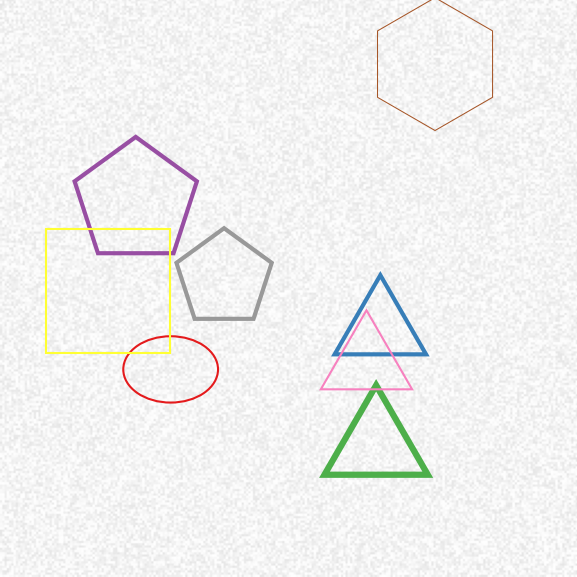[{"shape": "oval", "thickness": 1, "radius": 0.41, "center": [0.296, 0.359]}, {"shape": "triangle", "thickness": 2, "radius": 0.46, "center": [0.659, 0.431]}, {"shape": "triangle", "thickness": 3, "radius": 0.52, "center": [0.651, 0.229]}, {"shape": "pentagon", "thickness": 2, "radius": 0.56, "center": [0.235, 0.651]}, {"shape": "square", "thickness": 1, "radius": 0.54, "center": [0.187, 0.495]}, {"shape": "hexagon", "thickness": 0.5, "radius": 0.58, "center": [0.753, 0.888]}, {"shape": "triangle", "thickness": 1, "radius": 0.46, "center": [0.635, 0.371]}, {"shape": "pentagon", "thickness": 2, "radius": 0.43, "center": [0.388, 0.517]}]